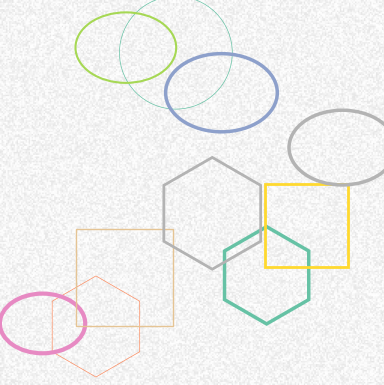[{"shape": "circle", "thickness": 0.5, "radius": 0.73, "center": [0.457, 0.863]}, {"shape": "hexagon", "thickness": 2.5, "radius": 0.63, "center": [0.693, 0.285]}, {"shape": "hexagon", "thickness": 0.5, "radius": 0.66, "center": [0.249, 0.152]}, {"shape": "oval", "thickness": 2.5, "radius": 0.73, "center": [0.575, 0.759]}, {"shape": "oval", "thickness": 3, "radius": 0.55, "center": [0.111, 0.16]}, {"shape": "oval", "thickness": 1.5, "radius": 0.65, "center": [0.327, 0.876]}, {"shape": "square", "thickness": 2, "radius": 0.54, "center": [0.796, 0.414]}, {"shape": "square", "thickness": 1, "radius": 0.63, "center": [0.323, 0.279]}, {"shape": "hexagon", "thickness": 2, "radius": 0.73, "center": [0.551, 0.446]}, {"shape": "oval", "thickness": 2.5, "radius": 0.69, "center": [0.889, 0.617]}]